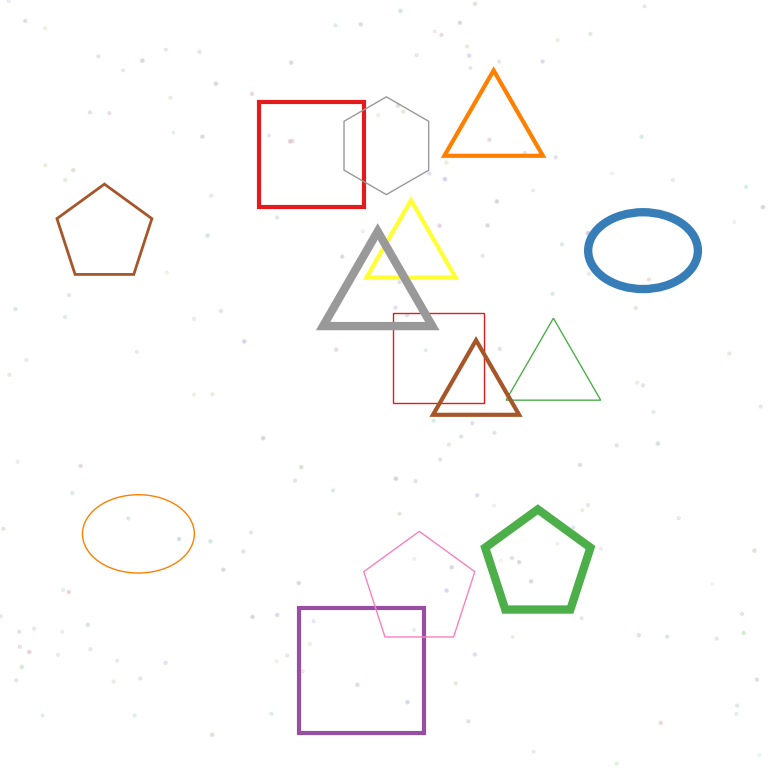[{"shape": "square", "thickness": 1.5, "radius": 0.34, "center": [0.404, 0.799]}, {"shape": "square", "thickness": 0.5, "radius": 0.29, "center": [0.57, 0.535]}, {"shape": "oval", "thickness": 3, "radius": 0.36, "center": [0.835, 0.674]}, {"shape": "pentagon", "thickness": 3, "radius": 0.36, "center": [0.698, 0.267]}, {"shape": "triangle", "thickness": 0.5, "radius": 0.35, "center": [0.719, 0.516]}, {"shape": "square", "thickness": 1.5, "radius": 0.41, "center": [0.47, 0.129]}, {"shape": "oval", "thickness": 0.5, "radius": 0.36, "center": [0.18, 0.307]}, {"shape": "triangle", "thickness": 1.5, "radius": 0.37, "center": [0.641, 0.835]}, {"shape": "triangle", "thickness": 1.5, "radius": 0.33, "center": [0.534, 0.673]}, {"shape": "triangle", "thickness": 1.5, "radius": 0.32, "center": [0.618, 0.494]}, {"shape": "pentagon", "thickness": 1, "radius": 0.32, "center": [0.136, 0.696]}, {"shape": "pentagon", "thickness": 0.5, "radius": 0.38, "center": [0.545, 0.234]}, {"shape": "triangle", "thickness": 3, "radius": 0.41, "center": [0.491, 0.617]}, {"shape": "hexagon", "thickness": 0.5, "radius": 0.32, "center": [0.502, 0.811]}]